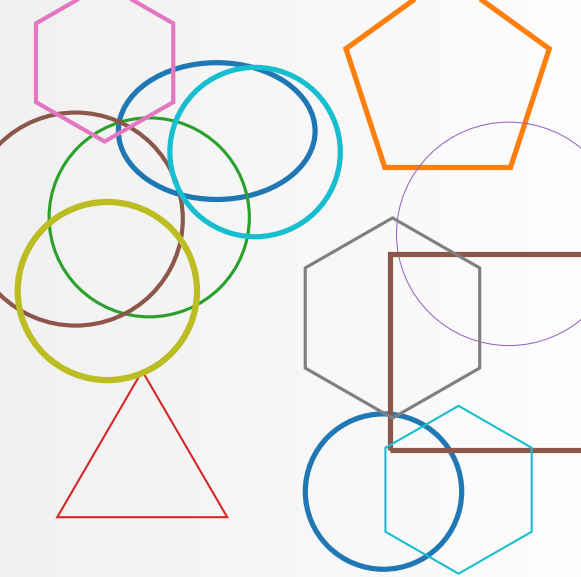[{"shape": "oval", "thickness": 2.5, "radius": 0.85, "center": [0.373, 0.772]}, {"shape": "circle", "thickness": 2.5, "radius": 0.67, "center": [0.66, 0.148]}, {"shape": "pentagon", "thickness": 2.5, "radius": 0.92, "center": [0.77, 0.858]}, {"shape": "circle", "thickness": 1.5, "radius": 0.86, "center": [0.257, 0.623]}, {"shape": "triangle", "thickness": 1, "radius": 0.84, "center": [0.245, 0.188]}, {"shape": "circle", "thickness": 0.5, "radius": 0.97, "center": [0.876, 0.594]}, {"shape": "circle", "thickness": 2, "radius": 0.92, "center": [0.13, 0.62]}, {"shape": "square", "thickness": 2.5, "radius": 0.85, "center": [0.841, 0.39]}, {"shape": "hexagon", "thickness": 2, "radius": 0.68, "center": [0.18, 0.89]}, {"shape": "hexagon", "thickness": 1.5, "radius": 0.87, "center": [0.675, 0.449]}, {"shape": "circle", "thickness": 3, "radius": 0.77, "center": [0.185, 0.495]}, {"shape": "hexagon", "thickness": 1, "radius": 0.73, "center": [0.789, 0.151]}, {"shape": "circle", "thickness": 2.5, "radius": 0.73, "center": [0.439, 0.736]}]